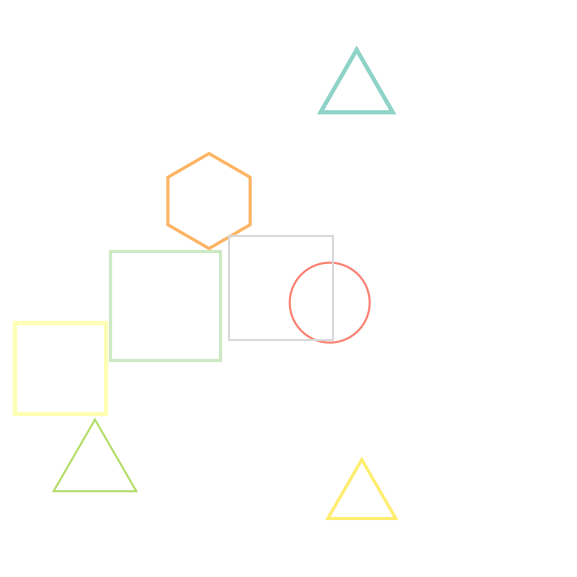[{"shape": "triangle", "thickness": 2, "radius": 0.36, "center": [0.618, 0.841]}, {"shape": "square", "thickness": 2, "radius": 0.4, "center": [0.105, 0.361]}, {"shape": "circle", "thickness": 1, "radius": 0.35, "center": [0.571, 0.475]}, {"shape": "hexagon", "thickness": 1.5, "radius": 0.41, "center": [0.362, 0.651]}, {"shape": "triangle", "thickness": 1, "radius": 0.41, "center": [0.164, 0.19]}, {"shape": "square", "thickness": 1, "radius": 0.45, "center": [0.487, 0.501]}, {"shape": "square", "thickness": 1.5, "radius": 0.47, "center": [0.286, 0.47]}, {"shape": "triangle", "thickness": 1.5, "radius": 0.34, "center": [0.626, 0.135]}]